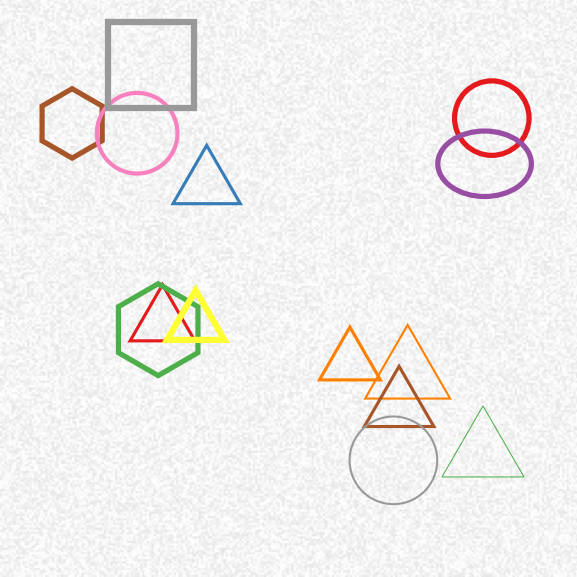[{"shape": "triangle", "thickness": 1.5, "radius": 0.32, "center": [0.281, 0.441]}, {"shape": "circle", "thickness": 2.5, "radius": 0.32, "center": [0.852, 0.795]}, {"shape": "triangle", "thickness": 1.5, "radius": 0.34, "center": [0.358, 0.68]}, {"shape": "triangle", "thickness": 0.5, "radius": 0.41, "center": [0.836, 0.214]}, {"shape": "hexagon", "thickness": 2.5, "radius": 0.4, "center": [0.274, 0.428]}, {"shape": "oval", "thickness": 2.5, "radius": 0.4, "center": [0.839, 0.716]}, {"shape": "triangle", "thickness": 1.5, "radius": 0.3, "center": [0.606, 0.372]}, {"shape": "triangle", "thickness": 1, "radius": 0.43, "center": [0.706, 0.351]}, {"shape": "triangle", "thickness": 3, "radius": 0.29, "center": [0.339, 0.439]}, {"shape": "hexagon", "thickness": 2.5, "radius": 0.3, "center": [0.125, 0.785]}, {"shape": "triangle", "thickness": 1.5, "radius": 0.35, "center": [0.691, 0.295]}, {"shape": "circle", "thickness": 2, "radius": 0.35, "center": [0.238, 0.768]}, {"shape": "circle", "thickness": 1, "radius": 0.38, "center": [0.681, 0.202]}, {"shape": "square", "thickness": 3, "radius": 0.37, "center": [0.261, 0.886]}]